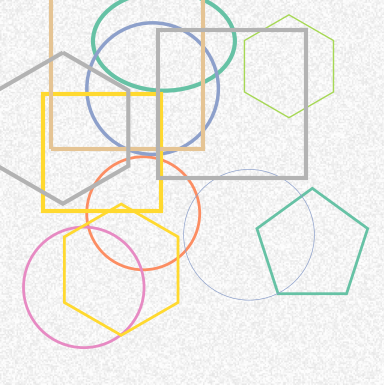[{"shape": "pentagon", "thickness": 2, "radius": 0.76, "center": [0.811, 0.36]}, {"shape": "oval", "thickness": 3, "radius": 0.92, "center": [0.426, 0.893]}, {"shape": "circle", "thickness": 2, "radius": 0.73, "center": [0.372, 0.446]}, {"shape": "circle", "thickness": 2.5, "radius": 0.85, "center": [0.396, 0.77]}, {"shape": "circle", "thickness": 0.5, "radius": 0.85, "center": [0.647, 0.39]}, {"shape": "circle", "thickness": 2, "radius": 0.78, "center": [0.218, 0.254]}, {"shape": "hexagon", "thickness": 1, "radius": 0.67, "center": [0.751, 0.828]}, {"shape": "square", "thickness": 3, "radius": 0.76, "center": [0.265, 0.604]}, {"shape": "hexagon", "thickness": 2, "radius": 0.85, "center": [0.315, 0.3]}, {"shape": "square", "thickness": 3, "radius": 0.99, "center": [0.331, 0.812]}, {"shape": "hexagon", "thickness": 3, "radius": 0.98, "center": [0.163, 0.667]}, {"shape": "square", "thickness": 3, "radius": 0.96, "center": [0.603, 0.73]}]